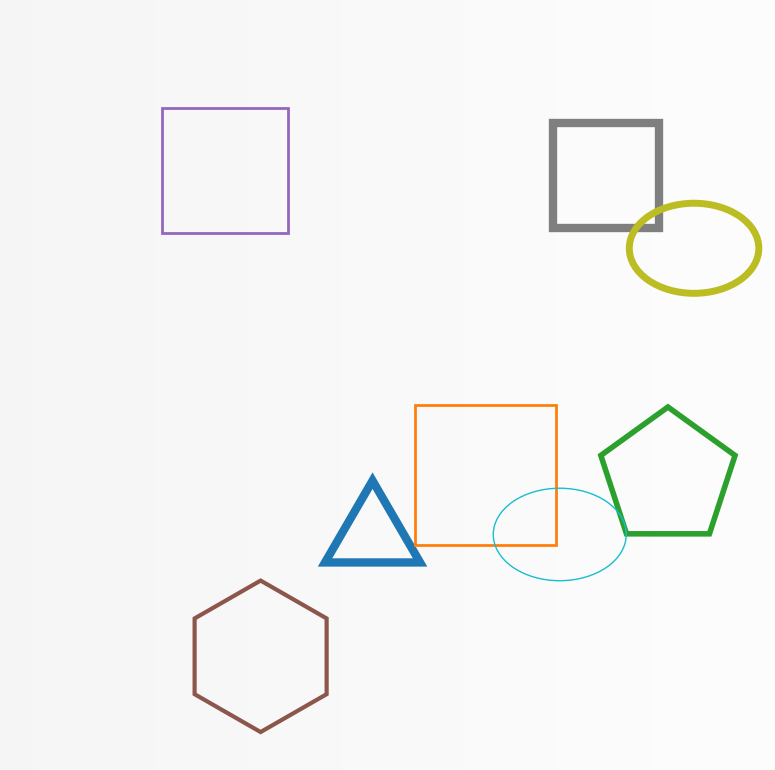[{"shape": "triangle", "thickness": 3, "radius": 0.35, "center": [0.481, 0.305]}, {"shape": "square", "thickness": 1, "radius": 0.45, "center": [0.627, 0.383]}, {"shape": "pentagon", "thickness": 2, "radius": 0.46, "center": [0.862, 0.38]}, {"shape": "square", "thickness": 1, "radius": 0.41, "center": [0.29, 0.779]}, {"shape": "hexagon", "thickness": 1.5, "radius": 0.49, "center": [0.336, 0.148]}, {"shape": "square", "thickness": 3, "radius": 0.34, "center": [0.782, 0.772]}, {"shape": "oval", "thickness": 2.5, "radius": 0.42, "center": [0.896, 0.678]}, {"shape": "oval", "thickness": 0.5, "radius": 0.43, "center": [0.722, 0.306]}]